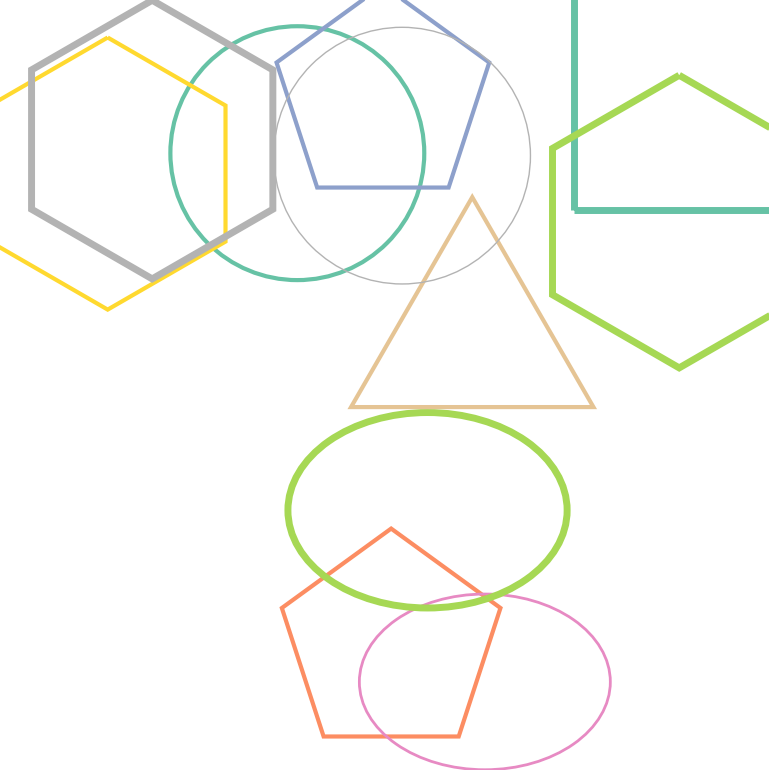[{"shape": "circle", "thickness": 1.5, "radius": 0.82, "center": [0.386, 0.801]}, {"shape": "square", "thickness": 2.5, "radius": 0.76, "center": [0.897, 0.88]}, {"shape": "pentagon", "thickness": 1.5, "radius": 0.75, "center": [0.508, 0.164]}, {"shape": "pentagon", "thickness": 1.5, "radius": 0.73, "center": [0.497, 0.874]}, {"shape": "oval", "thickness": 1, "radius": 0.81, "center": [0.63, 0.114]}, {"shape": "hexagon", "thickness": 2.5, "radius": 0.95, "center": [0.882, 0.712]}, {"shape": "oval", "thickness": 2.5, "radius": 0.91, "center": [0.555, 0.337]}, {"shape": "hexagon", "thickness": 1.5, "radius": 0.88, "center": [0.14, 0.775]}, {"shape": "triangle", "thickness": 1.5, "radius": 0.91, "center": [0.613, 0.562]}, {"shape": "circle", "thickness": 0.5, "radius": 0.83, "center": [0.522, 0.798]}, {"shape": "hexagon", "thickness": 2.5, "radius": 0.9, "center": [0.198, 0.819]}]